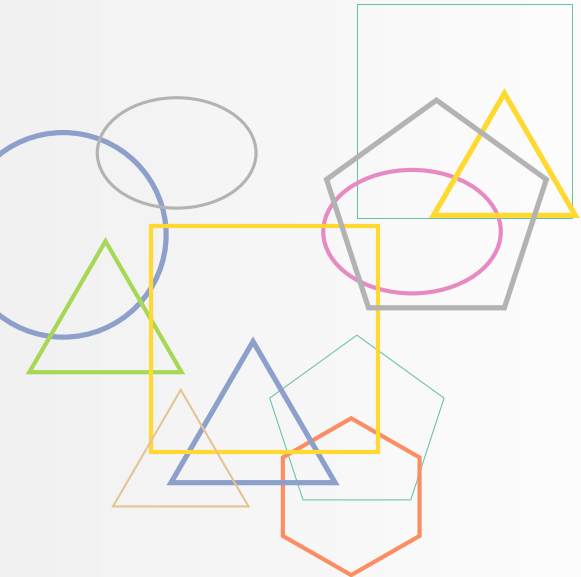[{"shape": "pentagon", "thickness": 0.5, "radius": 0.79, "center": [0.614, 0.261]}, {"shape": "square", "thickness": 0.5, "radius": 0.92, "center": [0.799, 0.807]}, {"shape": "hexagon", "thickness": 2, "radius": 0.68, "center": [0.604, 0.139]}, {"shape": "triangle", "thickness": 2.5, "radius": 0.82, "center": [0.435, 0.245]}, {"shape": "circle", "thickness": 2.5, "radius": 0.89, "center": [0.109, 0.592]}, {"shape": "oval", "thickness": 2, "radius": 0.76, "center": [0.709, 0.598]}, {"shape": "triangle", "thickness": 2, "radius": 0.76, "center": [0.181, 0.43]}, {"shape": "square", "thickness": 2, "radius": 0.98, "center": [0.455, 0.413]}, {"shape": "triangle", "thickness": 2.5, "radius": 0.7, "center": [0.868, 0.697]}, {"shape": "triangle", "thickness": 1, "radius": 0.67, "center": [0.311, 0.189]}, {"shape": "oval", "thickness": 1.5, "radius": 0.68, "center": [0.304, 0.734]}, {"shape": "pentagon", "thickness": 2.5, "radius": 0.99, "center": [0.751, 0.627]}]